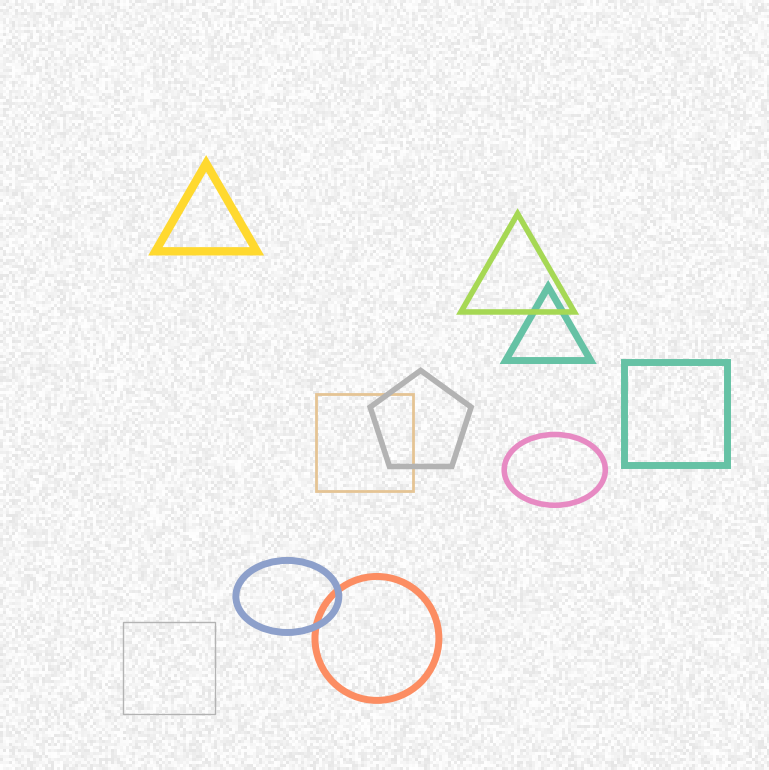[{"shape": "triangle", "thickness": 2.5, "radius": 0.32, "center": [0.712, 0.564]}, {"shape": "square", "thickness": 2.5, "radius": 0.33, "center": [0.877, 0.463]}, {"shape": "circle", "thickness": 2.5, "radius": 0.4, "center": [0.49, 0.171]}, {"shape": "oval", "thickness": 2.5, "radius": 0.33, "center": [0.373, 0.225]}, {"shape": "oval", "thickness": 2, "radius": 0.33, "center": [0.72, 0.39]}, {"shape": "triangle", "thickness": 2, "radius": 0.43, "center": [0.672, 0.637]}, {"shape": "triangle", "thickness": 3, "radius": 0.38, "center": [0.268, 0.712]}, {"shape": "square", "thickness": 1, "radius": 0.31, "center": [0.473, 0.426]}, {"shape": "pentagon", "thickness": 2, "radius": 0.34, "center": [0.546, 0.45]}, {"shape": "square", "thickness": 0.5, "radius": 0.3, "center": [0.22, 0.133]}]